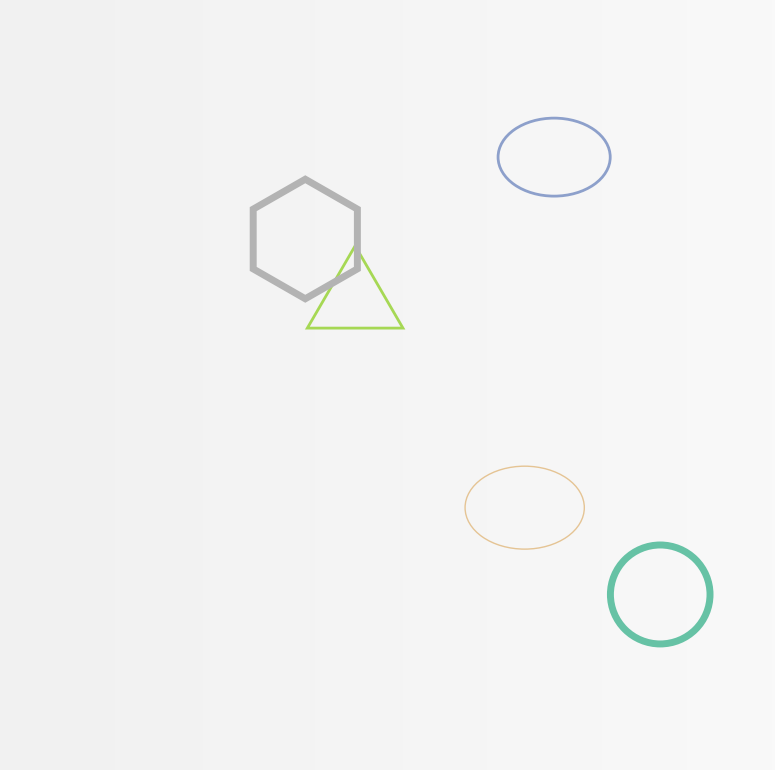[{"shape": "circle", "thickness": 2.5, "radius": 0.32, "center": [0.852, 0.228]}, {"shape": "oval", "thickness": 1, "radius": 0.36, "center": [0.715, 0.796]}, {"shape": "triangle", "thickness": 1, "radius": 0.36, "center": [0.458, 0.61]}, {"shape": "oval", "thickness": 0.5, "radius": 0.38, "center": [0.677, 0.341]}, {"shape": "hexagon", "thickness": 2.5, "radius": 0.39, "center": [0.394, 0.69]}]